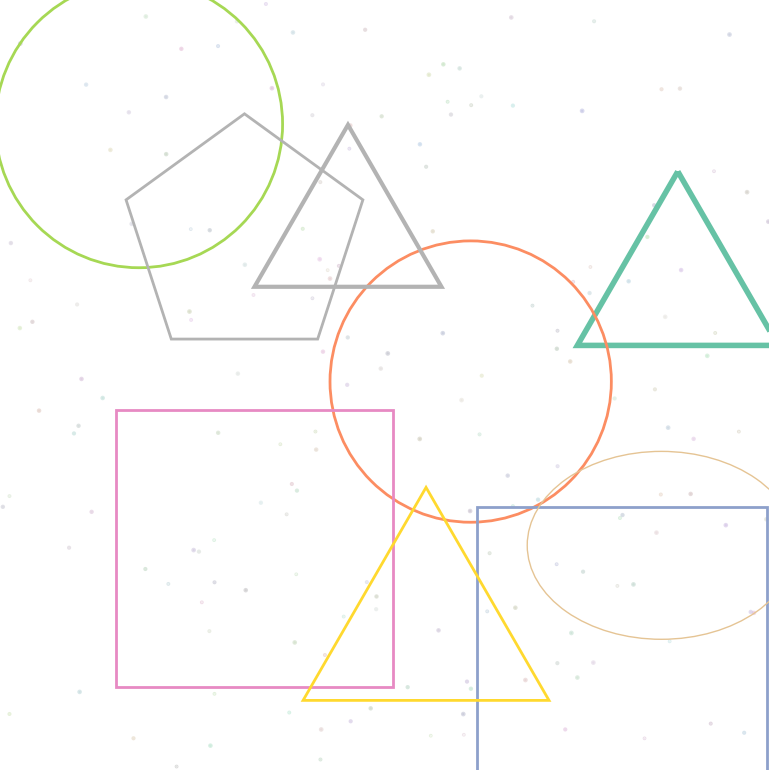[{"shape": "triangle", "thickness": 2, "radius": 0.75, "center": [0.88, 0.627]}, {"shape": "circle", "thickness": 1, "radius": 0.91, "center": [0.611, 0.504]}, {"shape": "square", "thickness": 1, "radius": 0.94, "center": [0.808, 0.153]}, {"shape": "square", "thickness": 1, "radius": 0.9, "center": [0.33, 0.288]}, {"shape": "circle", "thickness": 1, "radius": 0.93, "center": [0.18, 0.839]}, {"shape": "triangle", "thickness": 1, "radius": 0.92, "center": [0.553, 0.183]}, {"shape": "oval", "thickness": 0.5, "radius": 0.87, "center": [0.859, 0.292]}, {"shape": "triangle", "thickness": 1.5, "radius": 0.7, "center": [0.452, 0.698]}, {"shape": "pentagon", "thickness": 1, "radius": 0.81, "center": [0.318, 0.69]}]